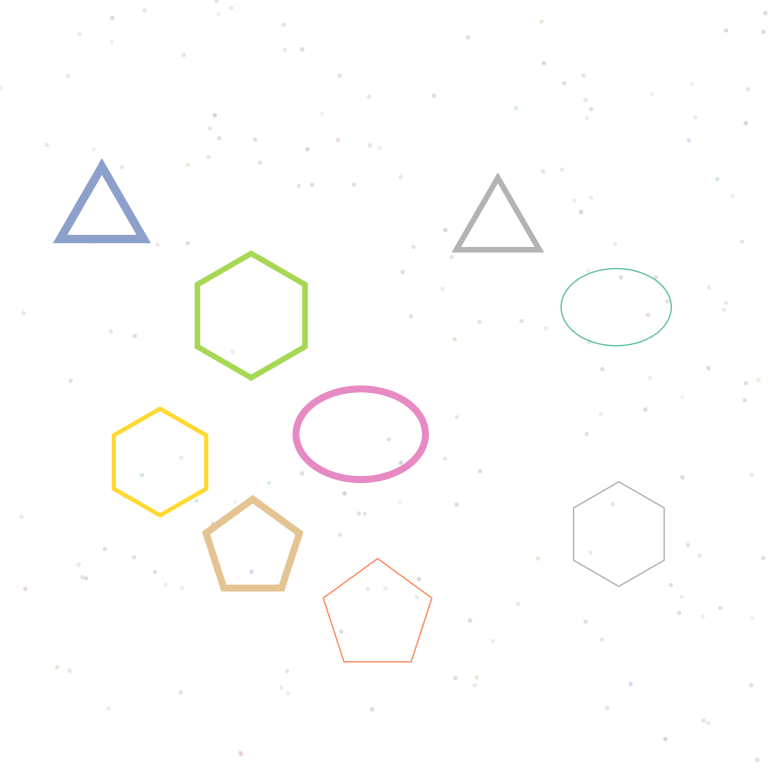[{"shape": "oval", "thickness": 0.5, "radius": 0.36, "center": [0.8, 0.601]}, {"shape": "pentagon", "thickness": 0.5, "radius": 0.37, "center": [0.49, 0.2]}, {"shape": "triangle", "thickness": 3, "radius": 0.31, "center": [0.132, 0.721]}, {"shape": "oval", "thickness": 2.5, "radius": 0.42, "center": [0.469, 0.436]}, {"shape": "hexagon", "thickness": 2, "radius": 0.4, "center": [0.326, 0.59]}, {"shape": "hexagon", "thickness": 1.5, "radius": 0.35, "center": [0.208, 0.4]}, {"shape": "pentagon", "thickness": 2.5, "radius": 0.32, "center": [0.328, 0.288]}, {"shape": "hexagon", "thickness": 0.5, "radius": 0.34, "center": [0.804, 0.306]}, {"shape": "triangle", "thickness": 2, "radius": 0.31, "center": [0.647, 0.707]}]